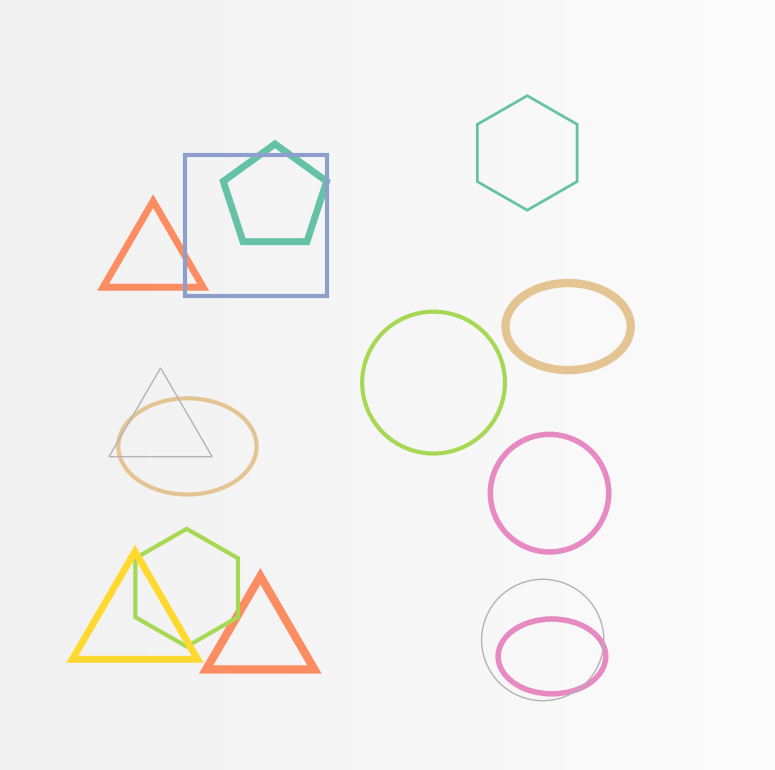[{"shape": "hexagon", "thickness": 1, "radius": 0.37, "center": [0.68, 0.801]}, {"shape": "pentagon", "thickness": 2.5, "radius": 0.35, "center": [0.355, 0.743]}, {"shape": "triangle", "thickness": 2.5, "radius": 0.37, "center": [0.198, 0.664]}, {"shape": "triangle", "thickness": 3, "radius": 0.4, "center": [0.336, 0.171]}, {"shape": "square", "thickness": 1.5, "radius": 0.46, "center": [0.331, 0.707]}, {"shape": "oval", "thickness": 2, "radius": 0.35, "center": [0.712, 0.147]}, {"shape": "circle", "thickness": 2, "radius": 0.38, "center": [0.709, 0.36]}, {"shape": "hexagon", "thickness": 1.5, "radius": 0.38, "center": [0.241, 0.237]}, {"shape": "circle", "thickness": 1.5, "radius": 0.46, "center": [0.559, 0.503]}, {"shape": "triangle", "thickness": 2.5, "radius": 0.47, "center": [0.174, 0.19]}, {"shape": "oval", "thickness": 3, "radius": 0.4, "center": [0.733, 0.576]}, {"shape": "oval", "thickness": 1.5, "radius": 0.45, "center": [0.242, 0.42]}, {"shape": "triangle", "thickness": 0.5, "radius": 0.38, "center": [0.207, 0.445]}, {"shape": "circle", "thickness": 0.5, "radius": 0.39, "center": [0.7, 0.169]}]